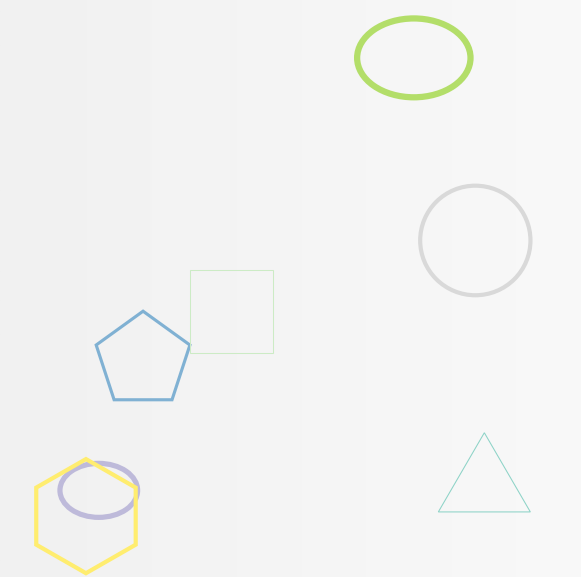[{"shape": "triangle", "thickness": 0.5, "radius": 0.46, "center": [0.833, 0.158]}, {"shape": "oval", "thickness": 2.5, "radius": 0.33, "center": [0.17, 0.15]}, {"shape": "pentagon", "thickness": 1.5, "radius": 0.42, "center": [0.246, 0.375]}, {"shape": "oval", "thickness": 3, "radius": 0.49, "center": [0.712, 0.899]}, {"shape": "circle", "thickness": 2, "radius": 0.47, "center": [0.818, 0.583]}, {"shape": "square", "thickness": 0.5, "radius": 0.36, "center": [0.399, 0.46]}, {"shape": "hexagon", "thickness": 2, "radius": 0.49, "center": [0.148, 0.105]}]